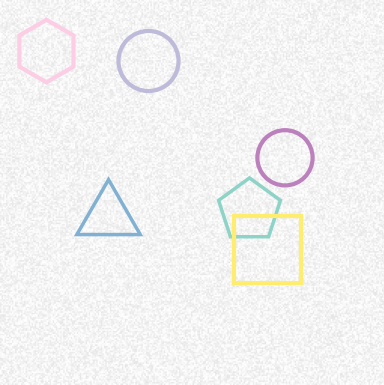[{"shape": "pentagon", "thickness": 2.5, "radius": 0.42, "center": [0.648, 0.453]}, {"shape": "circle", "thickness": 3, "radius": 0.39, "center": [0.386, 0.842]}, {"shape": "triangle", "thickness": 2.5, "radius": 0.48, "center": [0.282, 0.438]}, {"shape": "hexagon", "thickness": 3, "radius": 0.41, "center": [0.121, 0.867]}, {"shape": "circle", "thickness": 3, "radius": 0.36, "center": [0.74, 0.59]}, {"shape": "square", "thickness": 3, "radius": 0.43, "center": [0.696, 0.351]}]